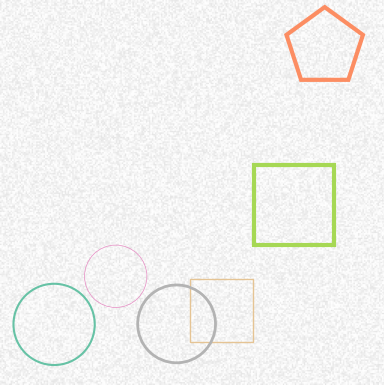[{"shape": "circle", "thickness": 1.5, "radius": 0.53, "center": [0.141, 0.157]}, {"shape": "pentagon", "thickness": 3, "radius": 0.52, "center": [0.843, 0.877]}, {"shape": "circle", "thickness": 0.5, "radius": 0.4, "center": [0.301, 0.282]}, {"shape": "square", "thickness": 3, "radius": 0.52, "center": [0.763, 0.467]}, {"shape": "square", "thickness": 1, "radius": 0.41, "center": [0.574, 0.193]}, {"shape": "circle", "thickness": 2, "radius": 0.51, "center": [0.459, 0.159]}]